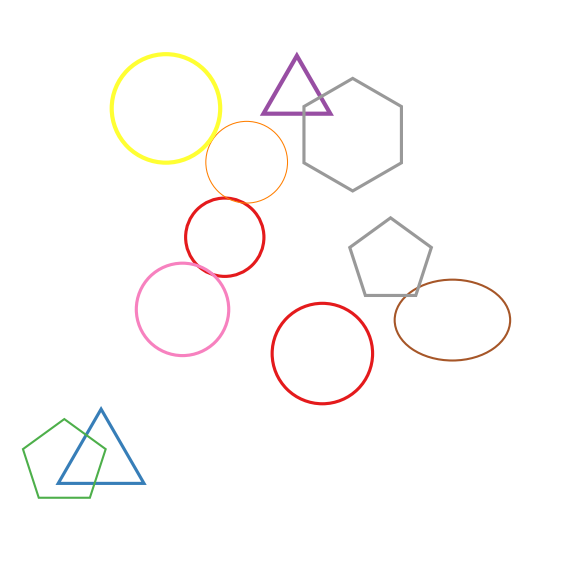[{"shape": "circle", "thickness": 1.5, "radius": 0.43, "center": [0.558, 0.387]}, {"shape": "circle", "thickness": 1.5, "radius": 0.34, "center": [0.389, 0.588]}, {"shape": "triangle", "thickness": 1.5, "radius": 0.43, "center": [0.175, 0.205]}, {"shape": "pentagon", "thickness": 1, "radius": 0.38, "center": [0.111, 0.198]}, {"shape": "triangle", "thickness": 2, "radius": 0.33, "center": [0.514, 0.836]}, {"shape": "circle", "thickness": 0.5, "radius": 0.35, "center": [0.427, 0.718]}, {"shape": "circle", "thickness": 2, "radius": 0.47, "center": [0.287, 0.811]}, {"shape": "oval", "thickness": 1, "radius": 0.5, "center": [0.783, 0.445]}, {"shape": "circle", "thickness": 1.5, "radius": 0.4, "center": [0.316, 0.463]}, {"shape": "pentagon", "thickness": 1.5, "radius": 0.37, "center": [0.676, 0.548]}, {"shape": "hexagon", "thickness": 1.5, "radius": 0.49, "center": [0.611, 0.766]}]